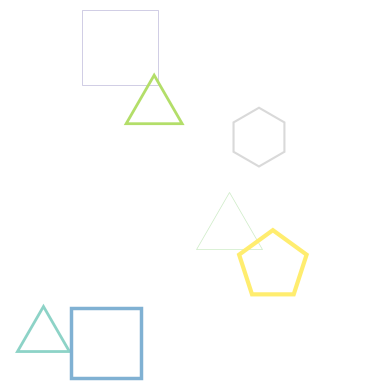[{"shape": "triangle", "thickness": 2, "radius": 0.39, "center": [0.113, 0.126]}, {"shape": "square", "thickness": 0.5, "radius": 0.49, "center": [0.312, 0.877]}, {"shape": "square", "thickness": 2.5, "radius": 0.45, "center": [0.275, 0.109]}, {"shape": "triangle", "thickness": 2, "radius": 0.42, "center": [0.4, 0.721]}, {"shape": "hexagon", "thickness": 1.5, "radius": 0.38, "center": [0.673, 0.644]}, {"shape": "triangle", "thickness": 0.5, "radius": 0.49, "center": [0.596, 0.401]}, {"shape": "pentagon", "thickness": 3, "radius": 0.46, "center": [0.709, 0.31]}]